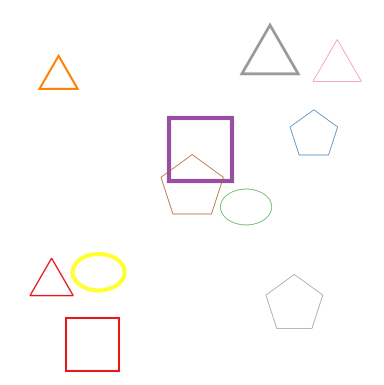[{"shape": "square", "thickness": 1.5, "radius": 0.35, "center": [0.24, 0.105]}, {"shape": "triangle", "thickness": 1, "radius": 0.32, "center": [0.134, 0.265]}, {"shape": "pentagon", "thickness": 0.5, "radius": 0.32, "center": [0.815, 0.65]}, {"shape": "oval", "thickness": 0.5, "radius": 0.33, "center": [0.639, 0.462]}, {"shape": "square", "thickness": 3, "radius": 0.41, "center": [0.52, 0.611]}, {"shape": "triangle", "thickness": 1.5, "radius": 0.29, "center": [0.152, 0.798]}, {"shape": "oval", "thickness": 3, "radius": 0.34, "center": [0.256, 0.293]}, {"shape": "pentagon", "thickness": 0.5, "radius": 0.43, "center": [0.499, 0.513]}, {"shape": "triangle", "thickness": 0.5, "radius": 0.36, "center": [0.876, 0.825]}, {"shape": "pentagon", "thickness": 0.5, "radius": 0.39, "center": [0.765, 0.21]}, {"shape": "triangle", "thickness": 2, "radius": 0.42, "center": [0.701, 0.85]}]